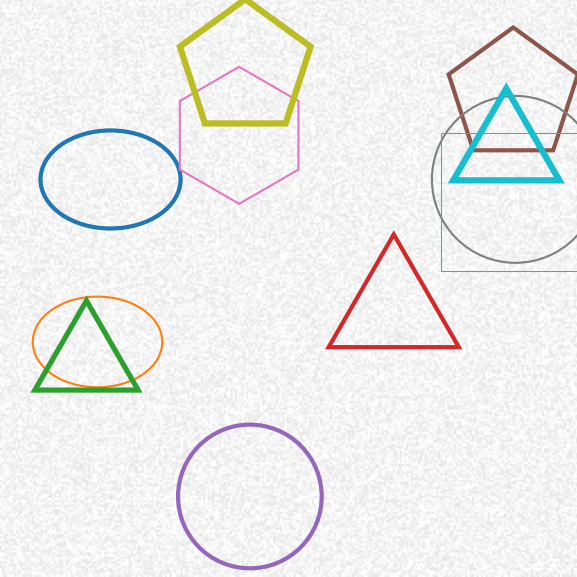[{"shape": "oval", "thickness": 2, "radius": 0.61, "center": [0.191, 0.688]}, {"shape": "oval", "thickness": 1, "radius": 0.56, "center": [0.169, 0.407]}, {"shape": "triangle", "thickness": 2.5, "radius": 0.52, "center": [0.15, 0.375]}, {"shape": "triangle", "thickness": 2, "radius": 0.65, "center": [0.682, 0.463]}, {"shape": "circle", "thickness": 2, "radius": 0.62, "center": [0.433, 0.139]}, {"shape": "pentagon", "thickness": 2, "radius": 0.59, "center": [0.889, 0.834]}, {"shape": "hexagon", "thickness": 1, "radius": 0.59, "center": [0.414, 0.765]}, {"shape": "circle", "thickness": 1, "radius": 0.72, "center": [0.892, 0.689]}, {"shape": "pentagon", "thickness": 3, "radius": 0.59, "center": [0.425, 0.882]}, {"shape": "triangle", "thickness": 3, "radius": 0.53, "center": [0.877, 0.74]}, {"shape": "square", "thickness": 0.5, "radius": 0.6, "center": [0.883, 0.649]}]